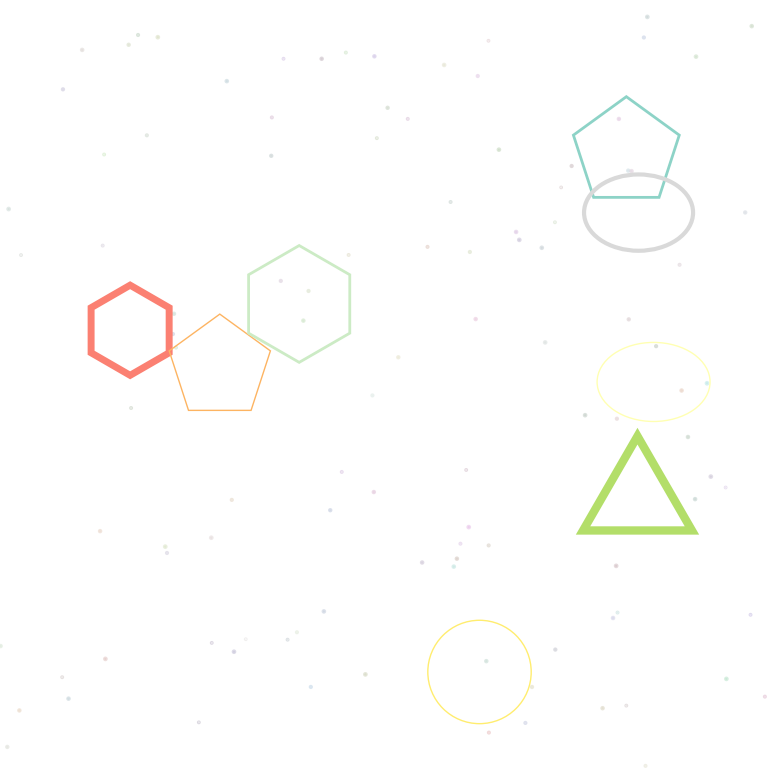[{"shape": "pentagon", "thickness": 1, "radius": 0.36, "center": [0.813, 0.802]}, {"shape": "oval", "thickness": 0.5, "radius": 0.37, "center": [0.849, 0.504]}, {"shape": "hexagon", "thickness": 2.5, "radius": 0.29, "center": [0.169, 0.571]}, {"shape": "pentagon", "thickness": 0.5, "radius": 0.35, "center": [0.285, 0.523]}, {"shape": "triangle", "thickness": 3, "radius": 0.41, "center": [0.828, 0.352]}, {"shape": "oval", "thickness": 1.5, "radius": 0.35, "center": [0.829, 0.724]}, {"shape": "hexagon", "thickness": 1, "radius": 0.38, "center": [0.389, 0.605]}, {"shape": "circle", "thickness": 0.5, "radius": 0.34, "center": [0.623, 0.127]}]